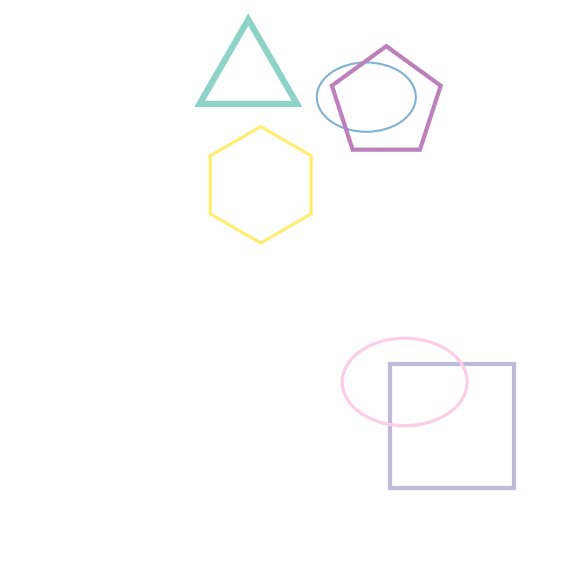[{"shape": "triangle", "thickness": 3, "radius": 0.49, "center": [0.43, 0.868]}, {"shape": "square", "thickness": 2, "radius": 0.54, "center": [0.783, 0.261]}, {"shape": "oval", "thickness": 1, "radius": 0.43, "center": [0.634, 0.831]}, {"shape": "oval", "thickness": 1.5, "radius": 0.54, "center": [0.701, 0.338]}, {"shape": "pentagon", "thickness": 2, "radius": 0.5, "center": [0.669, 0.82]}, {"shape": "hexagon", "thickness": 1.5, "radius": 0.5, "center": [0.451, 0.679]}]